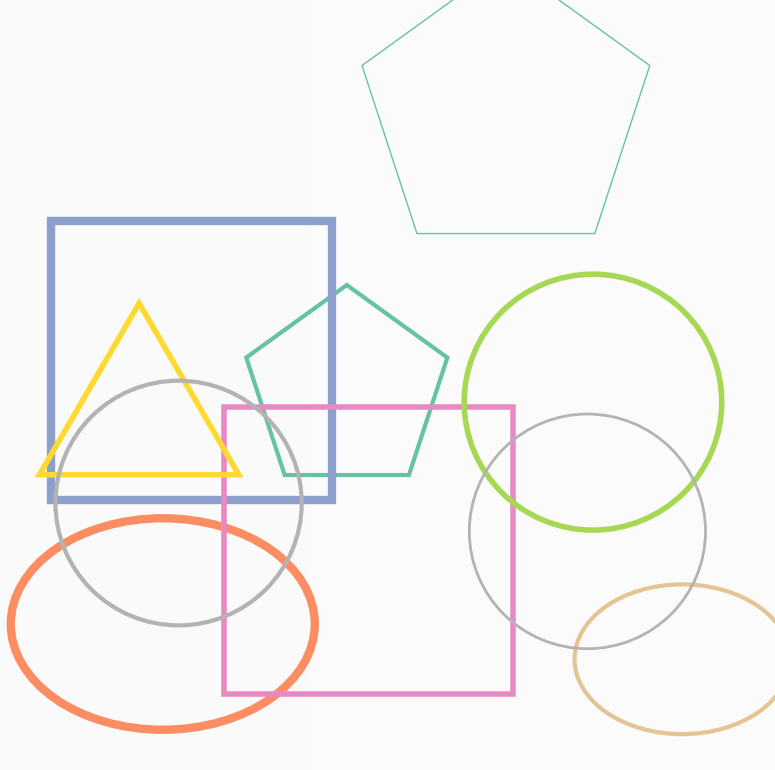[{"shape": "pentagon", "thickness": 1.5, "radius": 0.68, "center": [0.447, 0.493]}, {"shape": "pentagon", "thickness": 0.5, "radius": 0.98, "center": [0.653, 0.855]}, {"shape": "oval", "thickness": 3, "radius": 0.98, "center": [0.21, 0.19]}, {"shape": "square", "thickness": 3, "radius": 0.91, "center": [0.247, 0.532]}, {"shape": "square", "thickness": 2, "radius": 0.93, "center": [0.475, 0.285]}, {"shape": "circle", "thickness": 2, "radius": 0.83, "center": [0.765, 0.478]}, {"shape": "triangle", "thickness": 2, "radius": 0.74, "center": [0.18, 0.458]}, {"shape": "oval", "thickness": 1.5, "radius": 0.69, "center": [0.88, 0.144]}, {"shape": "circle", "thickness": 1.5, "radius": 0.79, "center": [0.23, 0.347]}, {"shape": "circle", "thickness": 1, "radius": 0.76, "center": [0.758, 0.31]}]